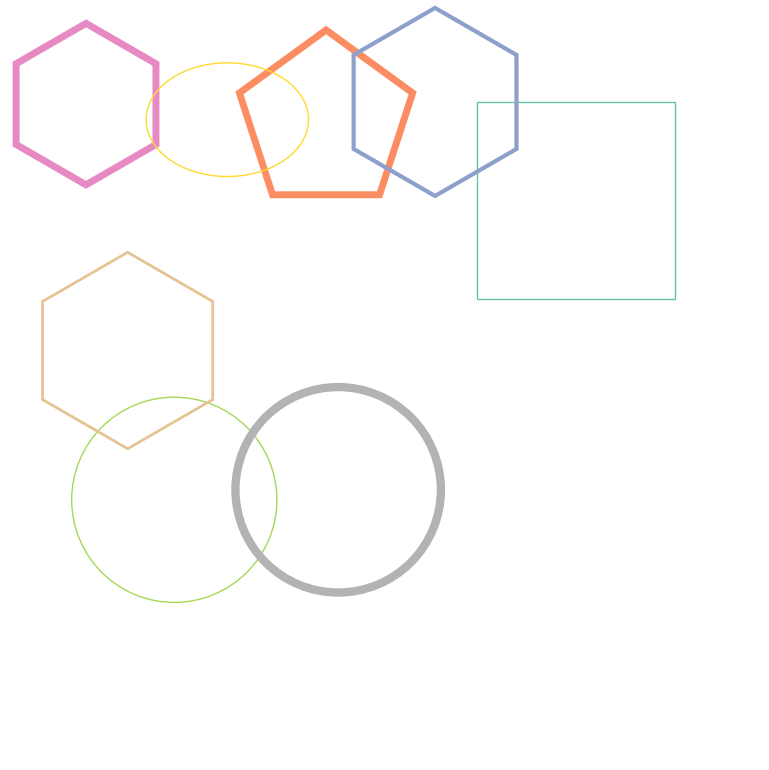[{"shape": "square", "thickness": 0.5, "radius": 0.64, "center": [0.748, 0.739]}, {"shape": "pentagon", "thickness": 2.5, "radius": 0.59, "center": [0.423, 0.843]}, {"shape": "hexagon", "thickness": 1.5, "radius": 0.61, "center": [0.565, 0.868]}, {"shape": "hexagon", "thickness": 2.5, "radius": 0.52, "center": [0.112, 0.865]}, {"shape": "circle", "thickness": 0.5, "radius": 0.67, "center": [0.226, 0.351]}, {"shape": "oval", "thickness": 0.5, "radius": 0.53, "center": [0.295, 0.845]}, {"shape": "hexagon", "thickness": 1, "radius": 0.64, "center": [0.166, 0.545]}, {"shape": "circle", "thickness": 3, "radius": 0.67, "center": [0.439, 0.364]}]